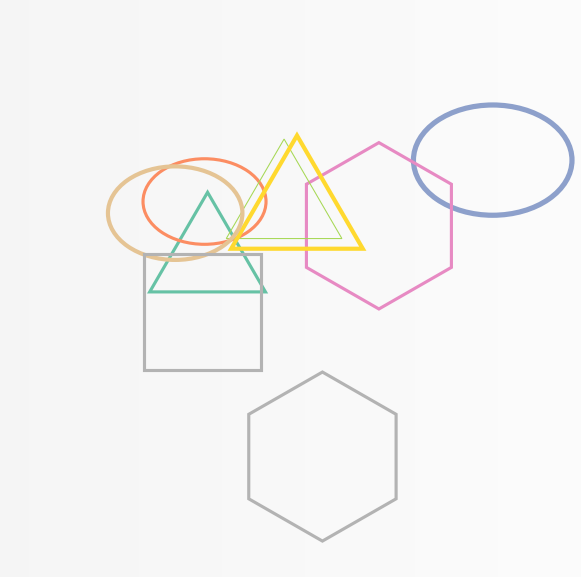[{"shape": "triangle", "thickness": 1.5, "radius": 0.57, "center": [0.357, 0.551]}, {"shape": "oval", "thickness": 1.5, "radius": 0.53, "center": [0.352, 0.65]}, {"shape": "oval", "thickness": 2.5, "radius": 0.68, "center": [0.848, 0.722]}, {"shape": "hexagon", "thickness": 1.5, "radius": 0.72, "center": [0.652, 0.608]}, {"shape": "triangle", "thickness": 0.5, "radius": 0.57, "center": [0.489, 0.643]}, {"shape": "triangle", "thickness": 2, "radius": 0.65, "center": [0.511, 0.634]}, {"shape": "oval", "thickness": 2, "radius": 0.58, "center": [0.301, 0.63]}, {"shape": "square", "thickness": 1.5, "radius": 0.5, "center": [0.348, 0.459]}, {"shape": "hexagon", "thickness": 1.5, "radius": 0.73, "center": [0.555, 0.209]}]